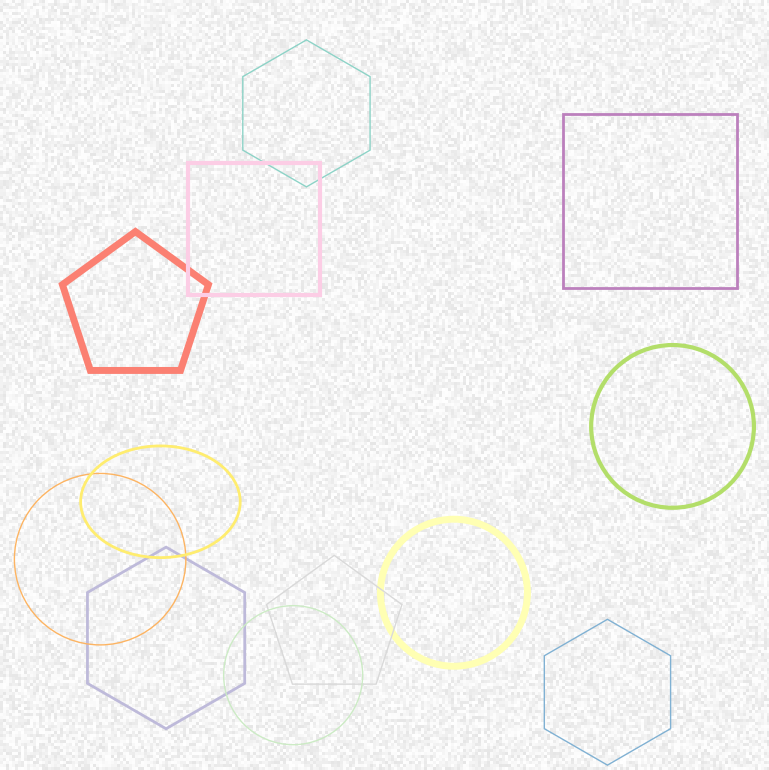[{"shape": "hexagon", "thickness": 0.5, "radius": 0.48, "center": [0.398, 0.853]}, {"shape": "circle", "thickness": 2.5, "radius": 0.48, "center": [0.59, 0.23]}, {"shape": "hexagon", "thickness": 1, "radius": 0.59, "center": [0.216, 0.172]}, {"shape": "pentagon", "thickness": 2.5, "radius": 0.5, "center": [0.176, 0.6]}, {"shape": "hexagon", "thickness": 0.5, "radius": 0.47, "center": [0.789, 0.101]}, {"shape": "circle", "thickness": 0.5, "radius": 0.56, "center": [0.13, 0.274]}, {"shape": "circle", "thickness": 1.5, "radius": 0.53, "center": [0.873, 0.446]}, {"shape": "square", "thickness": 1.5, "radius": 0.43, "center": [0.329, 0.702]}, {"shape": "pentagon", "thickness": 0.5, "radius": 0.46, "center": [0.434, 0.186]}, {"shape": "square", "thickness": 1, "radius": 0.57, "center": [0.844, 0.739]}, {"shape": "circle", "thickness": 0.5, "radius": 0.45, "center": [0.381, 0.123]}, {"shape": "oval", "thickness": 1, "radius": 0.52, "center": [0.208, 0.348]}]